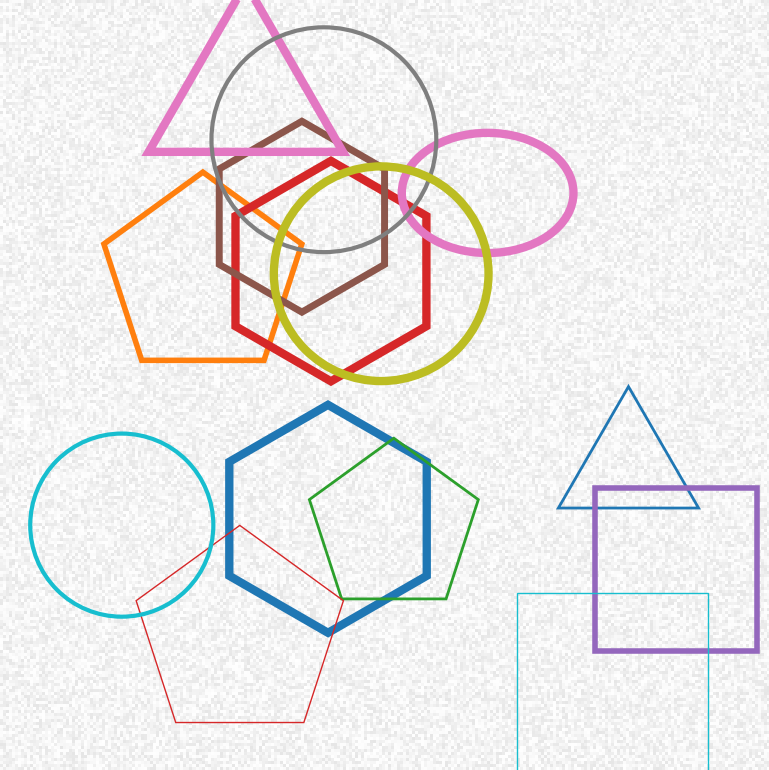[{"shape": "hexagon", "thickness": 3, "radius": 0.74, "center": [0.426, 0.326]}, {"shape": "triangle", "thickness": 1, "radius": 0.53, "center": [0.816, 0.393]}, {"shape": "pentagon", "thickness": 2, "radius": 0.68, "center": [0.263, 0.641]}, {"shape": "pentagon", "thickness": 1, "radius": 0.58, "center": [0.511, 0.316]}, {"shape": "pentagon", "thickness": 0.5, "radius": 0.71, "center": [0.311, 0.176]}, {"shape": "hexagon", "thickness": 3, "radius": 0.72, "center": [0.43, 0.648]}, {"shape": "square", "thickness": 2, "radius": 0.53, "center": [0.878, 0.26]}, {"shape": "hexagon", "thickness": 2.5, "radius": 0.62, "center": [0.392, 0.719]}, {"shape": "triangle", "thickness": 3, "radius": 0.73, "center": [0.319, 0.876]}, {"shape": "oval", "thickness": 3, "radius": 0.56, "center": [0.633, 0.749]}, {"shape": "circle", "thickness": 1.5, "radius": 0.73, "center": [0.421, 0.819]}, {"shape": "circle", "thickness": 3, "radius": 0.7, "center": [0.495, 0.645]}, {"shape": "circle", "thickness": 1.5, "radius": 0.59, "center": [0.158, 0.318]}, {"shape": "square", "thickness": 0.5, "radius": 0.62, "center": [0.796, 0.106]}]